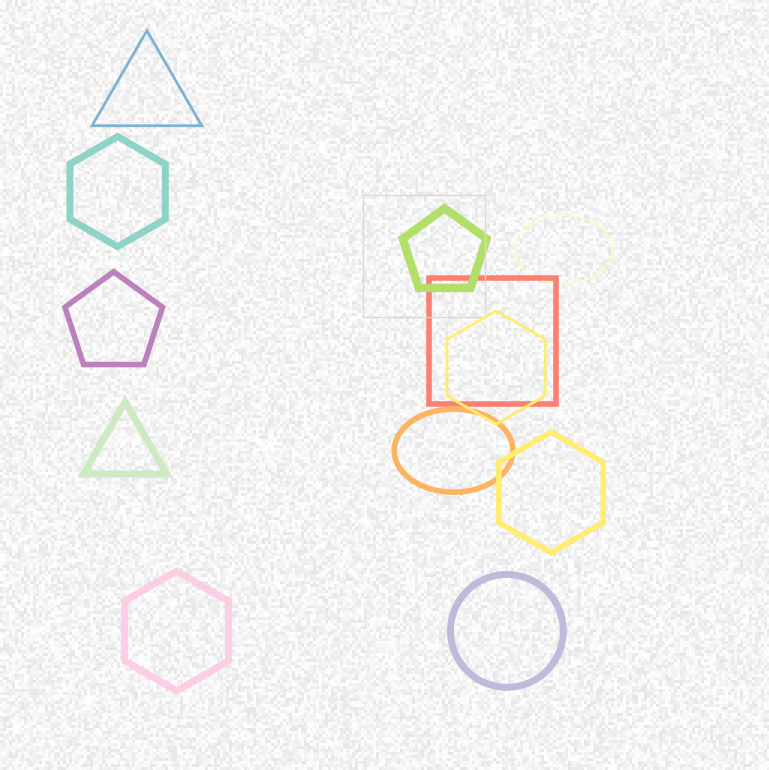[{"shape": "hexagon", "thickness": 2.5, "radius": 0.36, "center": [0.153, 0.751]}, {"shape": "oval", "thickness": 0.5, "radius": 0.32, "center": [0.732, 0.676]}, {"shape": "circle", "thickness": 2.5, "radius": 0.37, "center": [0.658, 0.181]}, {"shape": "square", "thickness": 2, "radius": 0.41, "center": [0.64, 0.557]}, {"shape": "triangle", "thickness": 1, "radius": 0.41, "center": [0.191, 0.878]}, {"shape": "oval", "thickness": 2, "radius": 0.39, "center": [0.589, 0.415]}, {"shape": "pentagon", "thickness": 3, "radius": 0.29, "center": [0.577, 0.672]}, {"shape": "hexagon", "thickness": 2.5, "radius": 0.39, "center": [0.229, 0.181]}, {"shape": "square", "thickness": 0.5, "radius": 0.39, "center": [0.551, 0.667]}, {"shape": "pentagon", "thickness": 2, "radius": 0.33, "center": [0.148, 0.58]}, {"shape": "triangle", "thickness": 2.5, "radius": 0.31, "center": [0.162, 0.416]}, {"shape": "hexagon", "thickness": 1, "radius": 0.37, "center": [0.644, 0.523]}, {"shape": "hexagon", "thickness": 2, "radius": 0.39, "center": [0.716, 0.361]}]